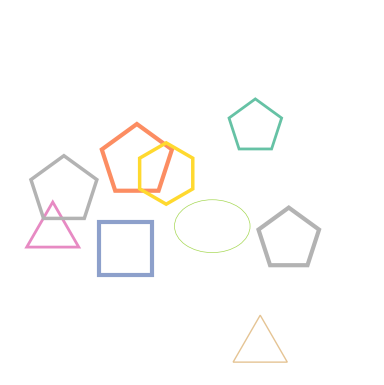[{"shape": "pentagon", "thickness": 2, "radius": 0.36, "center": [0.663, 0.671]}, {"shape": "pentagon", "thickness": 3, "radius": 0.48, "center": [0.356, 0.582]}, {"shape": "square", "thickness": 3, "radius": 0.35, "center": [0.326, 0.355]}, {"shape": "triangle", "thickness": 2, "radius": 0.39, "center": [0.137, 0.397]}, {"shape": "oval", "thickness": 0.5, "radius": 0.49, "center": [0.551, 0.413]}, {"shape": "hexagon", "thickness": 2.5, "radius": 0.4, "center": [0.432, 0.549]}, {"shape": "triangle", "thickness": 1, "radius": 0.41, "center": [0.676, 0.1]}, {"shape": "pentagon", "thickness": 2.5, "radius": 0.45, "center": [0.166, 0.506]}, {"shape": "pentagon", "thickness": 3, "radius": 0.41, "center": [0.75, 0.378]}]